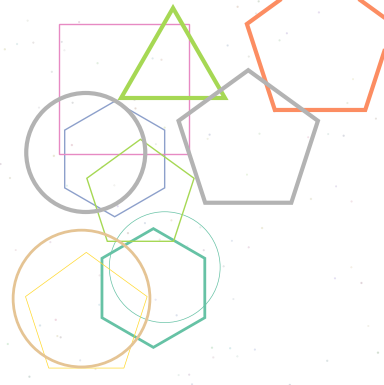[{"shape": "circle", "thickness": 0.5, "radius": 0.72, "center": [0.428, 0.306]}, {"shape": "hexagon", "thickness": 2, "radius": 0.77, "center": [0.398, 0.252]}, {"shape": "pentagon", "thickness": 3, "radius": 1.0, "center": [0.831, 0.876]}, {"shape": "hexagon", "thickness": 1, "radius": 0.75, "center": [0.298, 0.587]}, {"shape": "square", "thickness": 1, "radius": 0.84, "center": [0.321, 0.768]}, {"shape": "pentagon", "thickness": 1, "radius": 0.73, "center": [0.365, 0.492]}, {"shape": "triangle", "thickness": 3, "radius": 0.78, "center": [0.449, 0.823]}, {"shape": "pentagon", "thickness": 0.5, "radius": 0.83, "center": [0.224, 0.178]}, {"shape": "circle", "thickness": 2, "radius": 0.89, "center": [0.212, 0.224]}, {"shape": "circle", "thickness": 3, "radius": 0.77, "center": [0.223, 0.604]}, {"shape": "pentagon", "thickness": 3, "radius": 0.95, "center": [0.645, 0.627]}]